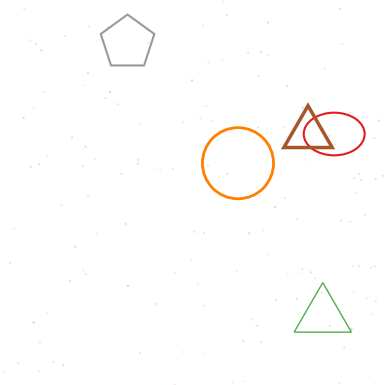[{"shape": "oval", "thickness": 1.5, "radius": 0.4, "center": [0.868, 0.652]}, {"shape": "triangle", "thickness": 1, "radius": 0.43, "center": [0.838, 0.18]}, {"shape": "circle", "thickness": 2, "radius": 0.46, "center": [0.618, 0.576]}, {"shape": "triangle", "thickness": 2.5, "radius": 0.36, "center": [0.8, 0.653]}, {"shape": "pentagon", "thickness": 1.5, "radius": 0.37, "center": [0.331, 0.889]}]